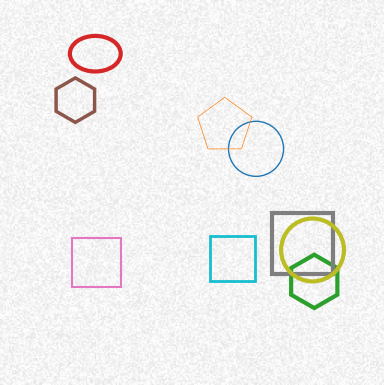[{"shape": "circle", "thickness": 1, "radius": 0.36, "center": [0.665, 0.613]}, {"shape": "pentagon", "thickness": 0.5, "radius": 0.37, "center": [0.584, 0.673]}, {"shape": "hexagon", "thickness": 3, "radius": 0.35, "center": [0.816, 0.269]}, {"shape": "oval", "thickness": 3, "radius": 0.33, "center": [0.248, 0.861]}, {"shape": "hexagon", "thickness": 2.5, "radius": 0.29, "center": [0.196, 0.74]}, {"shape": "square", "thickness": 1.5, "radius": 0.31, "center": [0.251, 0.318]}, {"shape": "square", "thickness": 3, "radius": 0.39, "center": [0.785, 0.368]}, {"shape": "circle", "thickness": 3, "radius": 0.41, "center": [0.812, 0.351]}, {"shape": "square", "thickness": 2, "radius": 0.29, "center": [0.603, 0.329]}]